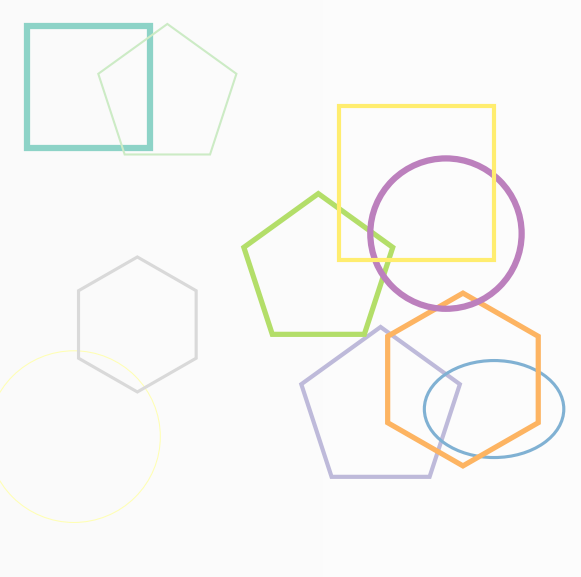[{"shape": "square", "thickness": 3, "radius": 0.53, "center": [0.153, 0.849]}, {"shape": "circle", "thickness": 0.5, "radius": 0.74, "center": [0.127, 0.243]}, {"shape": "pentagon", "thickness": 2, "radius": 0.72, "center": [0.655, 0.289]}, {"shape": "oval", "thickness": 1.5, "radius": 0.6, "center": [0.85, 0.291]}, {"shape": "hexagon", "thickness": 2.5, "radius": 0.75, "center": [0.796, 0.342]}, {"shape": "pentagon", "thickness": 2.5, "radius": 0.67, "center": [0.548, 0.529]}, {"shape": "hexagon", "thickness": 1.5, "radius": 0.58, "center": [0.236, 0.437]}, {"shape": "circle", "thickness": 3, "radius": 0.65, "center": [0.767, 0.595]}, {"shape": "pentagon", "thickness": 1, "radius": 0.62, "center": [0.288, 0.833]}, {"shape": "square", "thickness": 2, "radius": 0.67, "center": [0.717, 0.683]}]